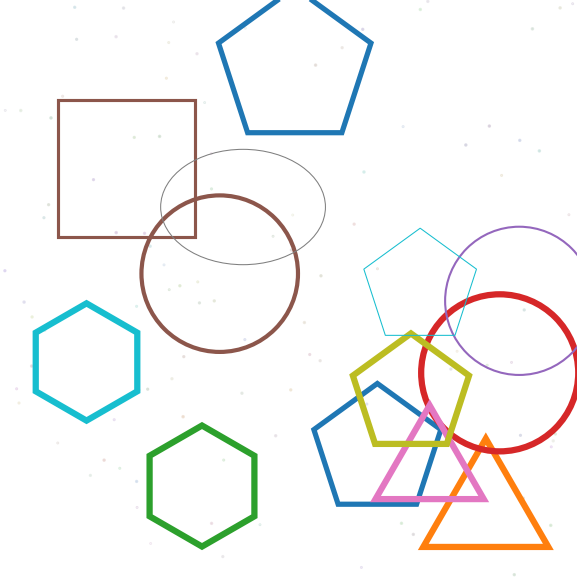[{"shape": "pentagon", "thickness": 2.5, "radius": 0.69, "center": [0.51, 0.882]}, {"shape": "pentagon", "thickness": 2.5, "radius": 0.58, "center": [0.653, 0.22]}, {"shape": "triangle", "thickness": 3, "radius": 0.63, "center": [0.841, 0.115]}, {"shape": "hexagon", "thickness": 3, "radius": 0.52, "center": [0.35, 0.158]}, {"shape": "circle", "thickness": 3, "radius": 0.68, "center": [0.865, 0.354]}, {"shape": "circle", "thickness": 1, "radius": 0.64, "center": [0.899, 0.478]}, {"shape": "circle", "thickness": 2, "radius": 0.68, "center": [0.38, 0.525]}, {"shape": "square", "thickness": 1.5, "radius": 0.59, "center": [0.219, 0.707]}, {"shape": "triangle", "thickness": 3, "radius": 0.54, "center": [0.744, 0.189]}, {"shape": "oval", "thickness": 0.5, "radius": 0.71, "center": [0.421, 0.641]}, {"shape": "pentagon", "thickness": 3, "radius": 0.53, "center": [0.712, 0.316]}, {"shape": "pentagon", "thickness": 0.5, "radius": 0.51, "center": [0.728, 0.501]}, {"shape": "hexagon", "thickness": 3, "radius": 0.51, "center": [0.15, 0.372]}]